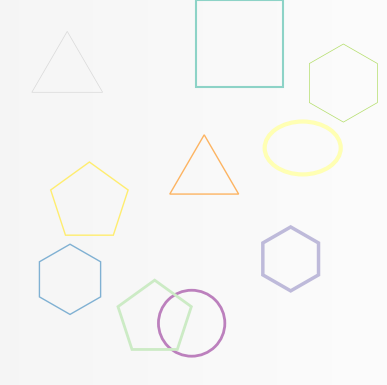[{"shape": "square", "thickness": 1.5, "radius": 0.57, "center": [0.618, 0.888]}, {"shape": "oval", "thickness": 3, "radius": 0.49, "center": [0.781, 0.616]}, {"shape": "hexagon", "thickness": 2.5, "radius": 0.41, "center": [0.75, 0.327]}, {"shape": "hexagon", "thickness": 1, "radius": 0.46, "center": [0.181, 0.274]}, {"shape": "triangle", "thickness": 1, "radius": 0.51, "center": [0.527, 0.547]}, {"shape": "hexagon", "thickness": 0.5, "radius": 0.51, "center": [0.886, 0.784]}, {"shape": "triangle", "thickness": 0.5, "radius": 0.53, "center": [0.173, 0.813]}, {"shape": "circle", "thickness": 2, "radius": 0.43, "center": [0.495, 0.16]}, {"shape": "pentagon", "thickness": 2, "radius": 0.5, "center": [0.399, 0.173]}, {"shape": "pentagon", "thickness": 1, "radius": 0.53, "center": [0.231, 0.474]}]